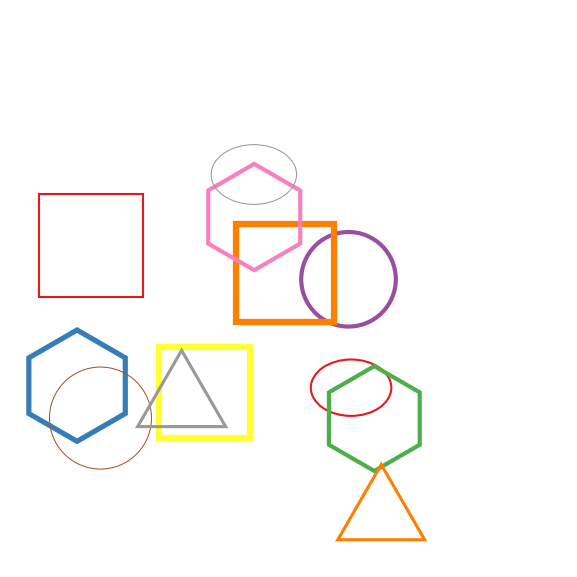[{"shape": "oval", "thickness": 1, "radius": 0.35, "center": [0.608, 0.328]}, {"shape": "square", "thickness": 1, "radius": 0.45, "center": [0.158, 0.574]}, {"shape": "hexagon", "thickness": 2.5, "radius": 0.48, "center": [0.133, 0.331]}, {"shape": "hexagon", "thickness": 2, "radius": 0.45, "center": [0.648, 0.274]}, {"shape": "circle", "thickness": 2, "radius": 0.41, "center": [0.603, 0.516]}, {"shape": "triangle", "thickness": 1.5, "radius": 0.43, "center": [0.66, 0.108]}, {"shape": "square", "thickness": 3, "radius": 0.42, "center": [0.494, 0.527]}, {"shape": "square", "thickness": 3, "radius": 0.4, "center": [0.354, 0.319]}, {"shape": "circle", "thickness": 0.5, "radius": 0.44, "center": [0.174, 0.275]}, {"shape": "hexagon", "thickness": 2, "radius": 0.46, "center": [0.44, 0.623]}, {"shape": "oval", "thickness": 0.5, "radius": 0.37, "center": [0.44, 0.697]}, {"shape": "triangle", "thickness": 1.5, "radius": 0.44, "center": [0.314, 0.304]}]